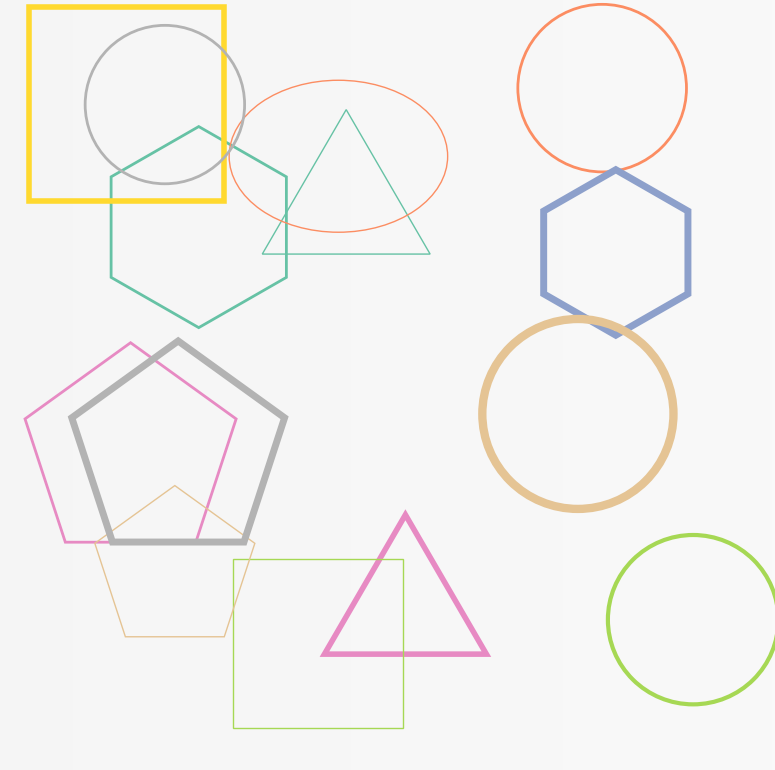[{"shape": "hexagon", "thickness": 1, "radius": 0.65, "center": [0.256, 0.705]}, {"shape": "triangle", "thickness": 0.5, "radius": 0.63, "center": [0.447, 0.733]}, {"shape": "circle", "thickness": 1, "radius": 0.54, "center": [0.777, 0.886]}, {"shape": "oval", "thickness": 0.5, "radius": 0.7, "center": [0.437, 0.797]}, {"shape": "hexagon", "thickness": 2.5, "radius": 0.54, "center": [0.795, 0.672]}, {"shape": "pentagon", "thickness": 1, "radius": 0.72, "center": [0.168, 0.412]}, {"shape": "triangle", "thickness": 2, "radius": 0.6, "center": [0.523, 0.211]}, {"shape": "circle", "thickness": 1.5, "radius": 0.55, "center": [0.894, 0.195]}, {"shape": "square", "thickness": 0.5, "radius": 0.55, "center": [0.41, 0.164]}, {"shape": "square", "thickness": 2, "radius": 0.63, "center": [0.163, 0.865]}, {"shape": "pentagon", "thickness": 0.5, "radius": 0.54, "center": [0.226, 0.261]}, {"shape": "circle", "thickness": 3, "radius": 0.62, "center": [0.746, 0.462]}, {"shape": "pentagon", "thickness": 2.5, "radius": 0.72, "center": [0.23, 0.413]}, {"shape": "circle", "thickness": 1, "radius": 0.51, "center": [0.213, 0.864]}]